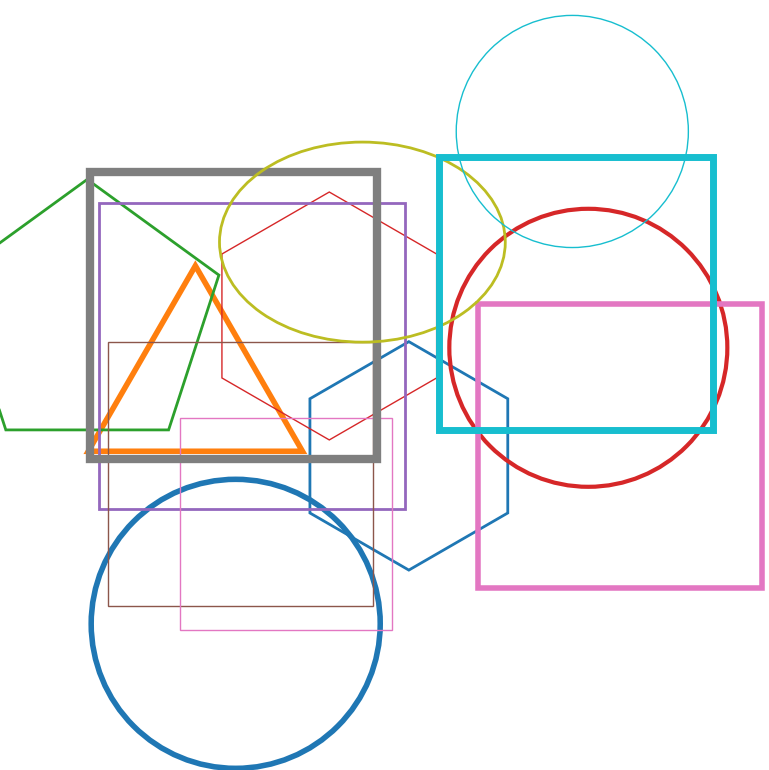[{"shape": "hexagon", "thickness": 1, "radius": 0.74, "center": [0.531, 0.408]}, {"shape": "circle", "thickness": 2, "radius": 0.94, "center": [0.306, 0.19]}, {"shape": "triangle", "thickness": 2, "radius": 0.8, "center": [0.254, 0.494]}, {"shape": "pentagon", "thickness": 1, "radius": 0.9, "center": [0.113, 0.587]}, {"shape": "hexagon", "thickness": 0.5, "radius": 0.8, "center": [0.428, 0.59]}, {"shape": "circle", "thickness": 1.5, "radius": 0.9, "center": [0.764, 0.548]}, {"shape": "square", "thickness": 1, "radius": 0.99, "center": [0.327, 0.537]}, {"shape": "square", "thickness": 0.5, "radius": 0.86, "center": [0.313, 0.384]}, {"shape": "square", "thickness": 2, "radius": 0.92, "center": [0.805, 0.421]}, {"shape": "square", "thickness": 0.5, "radius": 0.69, "center": [0.372, 0.32]}, {"shape": "square", "thickness": 3, "radius": 0.93, "center": [0.304, 0.591]}, {"shape": "oval", "thickness": 1, "radius": 0.93, "center": [0.471, 0.686]}, {"shape": "square", "thickness": 2.5, "radius": 0.89, "center": [0.748, 0.619]}, {"shape": "circle", "thickness": 0.5, "radius": 0.75, "center": [0.743, 0.829]}]